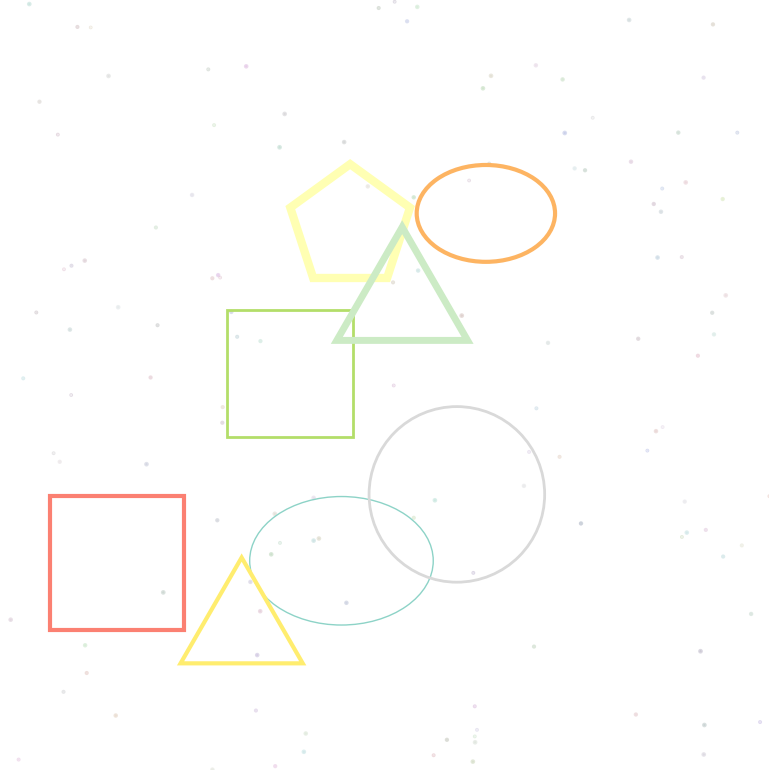[{"shape": "oval", "thickness": 0.5, "radius": 0.6, "center": [0.443, 0.272]}, {"shape": "pentagon", "thickness": 3, "radius": 0.41, "center": [0.455, 0.705]}, {"shape": "square", "thickness": 1.5, "radius": 0.43, "center": [0.152, 0.268]}, {"shape": "oval", "thickness": 1.5, "radius": 0.45, "center": [0.631, 0.723]}, {"shape": "square", "thickness": 1, "radius": 0.41, "center": [0.377, 0.515]}, {"shape": "circle", "thickness": 1, "radius": 0.57, "center": [0.593, 0.358]}, {"shape": "triangle", "thickness": 2.5, "radius": 0.49, "center": [0.522, 0.607]}, {"shape": "triangle", "thickness": 1.5, "radius": 0.46, "center": [0.314, 0.184]}]